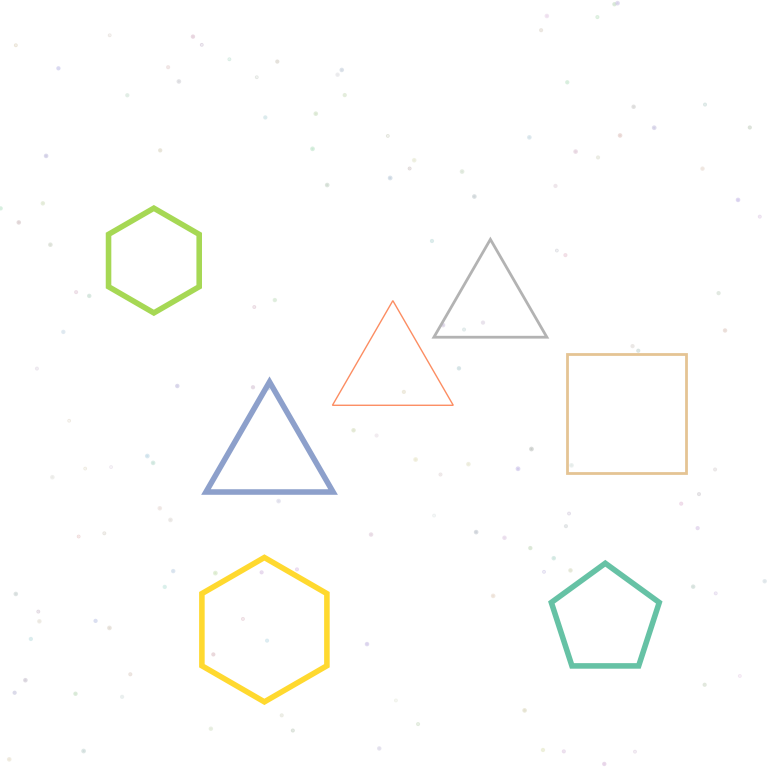[{"shape": "pentagon", "thickness": 2, "radius": 0.37, "center": [0.786, 0.195]}, {"shape": "triangle", "thickness": 0.5, "radius": 0.45, "center": [0.51, 0.519]}, {"shape": "triangle", "thickness": 2, "radius": 0.48, "center": [0.35, 0.409]}, {"shape": "hexagon", "thickness": 2, "radius": 0.34, "center": [0.2, 0.662]}, {"shape": "hexagon", "thickness": 2, "radius": 0.47, "center": [0.343, 0.182]}, {"shape": "square", "thickness": 1, "radius": 0.39, "center": [0.814, 0.463]}, {"shape": "triangle", "thickness": 1, "radius": 0.42, "center": [0.637, 0.604]}]